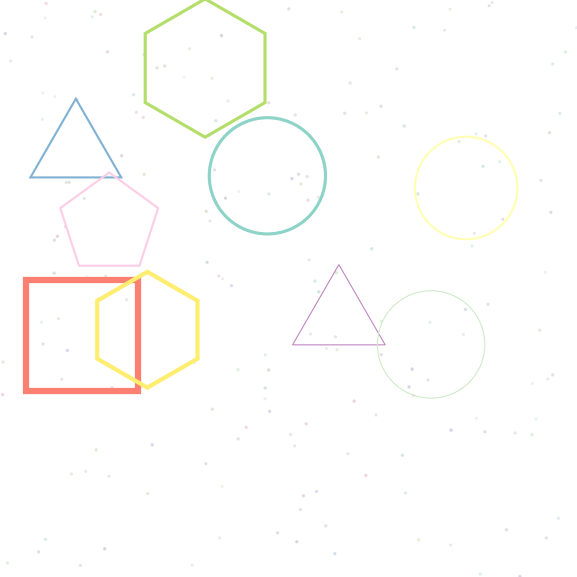[{"shape": "circle", "thickness": 1.5, "radius": 0.5, "center": [0.463, 0.695]}, {"shape": "circle", "thickness": 1, "radius": 0.44, "center": [0.807, 0.674]}, {"shape": "square", "thickness": 3, "radius": 0.48, "center": [0.142, 0.418]}, {"shape": "triangle", "thickness": 1, "radius": 0.45, "center": [0.131, 0.737]}, {"shape": "hexagon", "thickness": 1.5, "radius": 0.6, "center": [0.355, 0.881]}, {"shape": "pentagon", "thickness": 1, "radius": 0.45, "center": [0.189, 0.611]}, {"shape": "triangle", "thickness": 0.5, "radius": 0.46, "center": [0.587, 0.448]}, {"shape": "circle", "thickness": 0.5, "radius": 0.47, "center": [0.747, 0.403]}, {"shape": "hexagon", "thickness": 2, "radius": 0.5, "center": [0.255, 0.428]}]